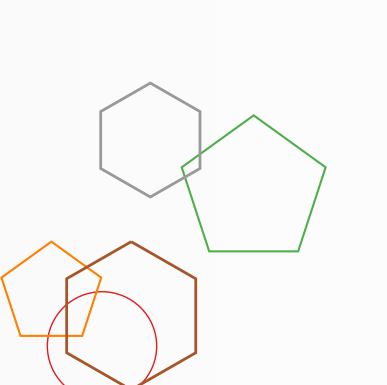[{"shape": "circle", "thickness": 1, "radius": 0.71, "center": [0.263, 0.101]}, {"shape": "pentagon", "thickness": 1.5, "radius": 0.98, "center": [0.655, 0.505]}, {"shape": "pentagon", "thickness": 1.5, "radius": 0.68, "center": [0.133, 0.237]}, {"shape": "hexagon", "thickness": 2, "radius": 0.96, "center": [0.339, 0.18]}, {"shape": "hexagon", "thickness": 2, "radius": 0.74, "center": [0.388, 0.636]}]